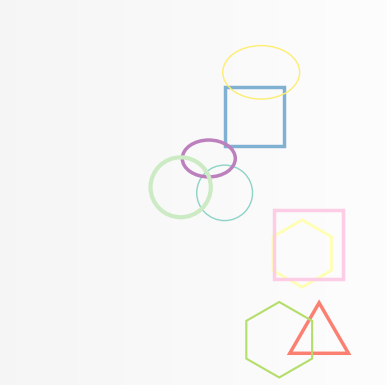[{"shape": "circle", "thickness": 1, "radius": 0.36, "center": [0.58, 0.499]}, {"shape": "hexagon", "thickness": 2, "radius": 0.44, "center": [0.78, 0.341]}, {"shape": "triangle", "thickness": 2.5, "radius": 0.44, "center": [0.824, 0.126]}, {"shape": "square", "thickness": 2.5, "radius": 0.39, "center": [0.657, 0.697]}, {"shape": "hexagon", "thickness": 1.5, "radius": 0.49, "center": [0.721, 0.118]}, {"shape": "square", "thickness": 2.5, "radius": 0.44, "center": [0.797, 0.365]}, {"shape": "oval", "thickness": 2.5, "radius": 0.34, "center": [0.539, 0.588]}, {"shape": "circle", "thickness": 3, "radius": 0.39, "center": [0.466, 0.514]}, {"shape": "oval", "thickness": 1, "radius": 0.5, "center": [0.674, 0.812]}]